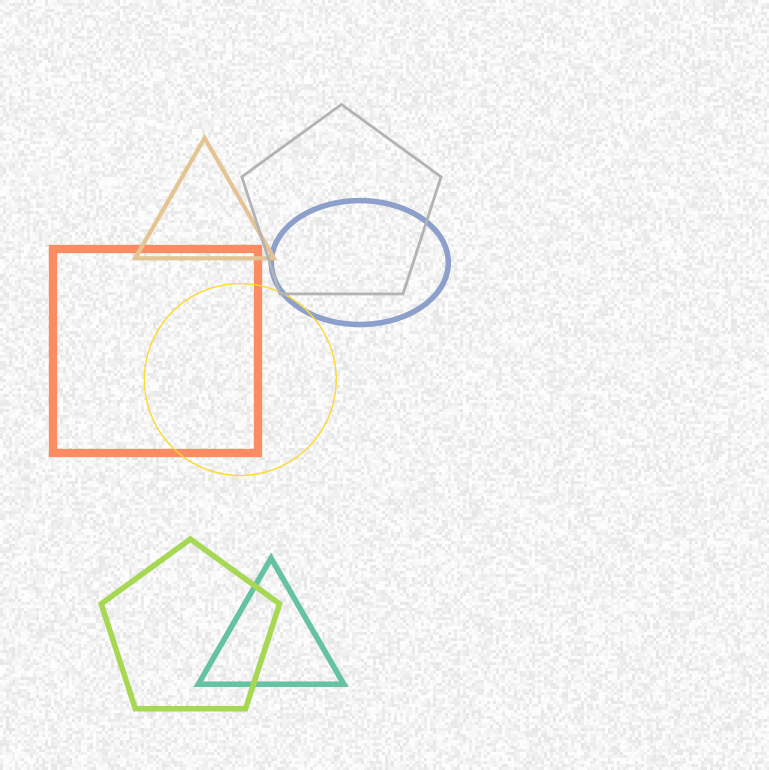[{"shape": "triangle", "thickness": 2, "radius": 0.55, "center": [0.352, 0.166]}, {"shape": "square", "thickness": 3, "radius": 0.66, "center": [0.202, 0.544]}, {"shape": "oval", "thickness": 2, "radius": 0.57, "center": [0.467, 0.659]}, {"shape": "pentagon", "thickness": 2, "radius": 0.61, "center": [0.247, 0.178]}, {"shape": "circle", "thickness": 0.5, "radius": 0.62, "center": [0.312, 0.507]}, {"shape": "triangle", "thickness": 1.5, "radius": 0.52, "center": [0.266, 0.717]}, {"shape": "pentagon", "thickness": 1, "radius": 0.68, "center": [0.443, 0.728]}]